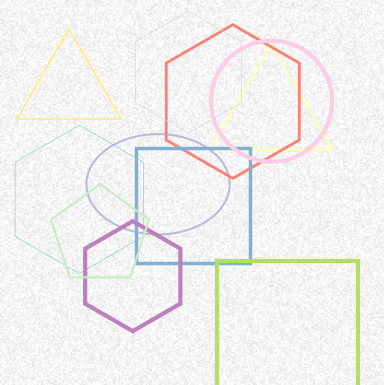[{"shape": "hexagon", "thickness": 0.5, "radius": 0.96, "center": [0.206, 0.482]}, {"shape": "triangle", "thickness": 1.5, "radius": 0.92, "center": [0.704, 0.703]}, {"shape": "oval", "thickness": 1.5, "radius": 0.93, "center": [0.411, 0.521]}, {"shape": "hexagon", "thickness": 2, "radius": 1.0, "center": [0.605, 0.736]}, {"shape": "square", "thickness": 2.5, "radius": 0.74, "center": [0.5, 0.467]}, {"shape": "square", "thickness": 3, "radius": 0.91, "center": [0.746, 0.139]}, {"shape": "circle", "thickness": 3, "radius": 0.79, "center": [0.705, 0.737]}, {"shape": "hexagon", "thickness": 0.5, "radius": 0.79, "center": [0.489, 0.813]}, {"shape": "hexagon", "thickness": 3, "radius": 0.71, "center": [0.345, 0.283]}, {"shape": "pentagon", "thickness": 1.5, "radius": 0.67, "center": [0.26, 0.388]}, {"shape": "triangle", "thickness": 1, "radius": 0.78, "center": [0.179, 0.769]}]